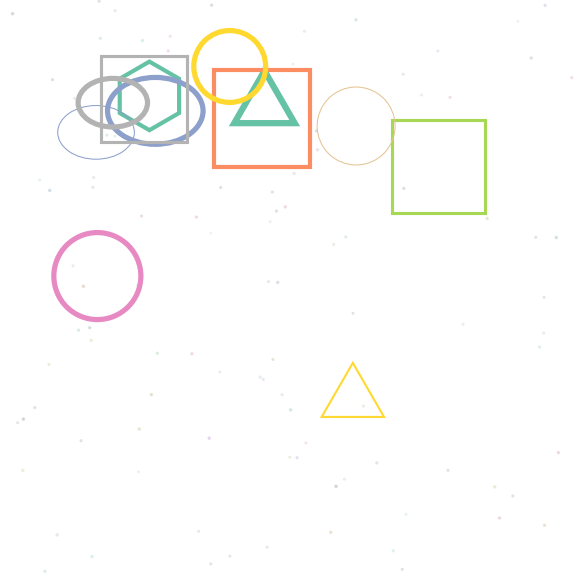[{"shape": "triangle", "thickness": 3, "radius": 0.3, "center": [0.458, 0.816]}, {"shape": "hexagon", "thickness": 2, "radius": 0.3, "center": [0.259, 0.833]}, {"shape": "square", "thickness": 2, "radius": 0.42, "center": [0.453, 0.794]}, {"shape": "oval", "thickness": 0.5, "radius": 0.33, "center": [0.166, 0.77]}, {"shape": "oval", "thickness": 2.5, "radius": 0.41, "center": [0.269, 0.807]}, {"shape": "circle", "thickness": 2.5, "radius": 0.38, "center": [0.169, 0.521]}, {"shape": "square", "thickness": 1.5, "radius": 0.41, "center": [0.76, 0.711]}, {"shape": "circle", "thickness": 2.5, "radius": 0.31, "center": [0.398, 0.884]}, {"shape": "triangle", "thickness": 1, "radius": 0.31, "center": [0.611, 0.308]}, {"shape": "circle", "thickness": 0.5, "radius": 0.34, "center": [0.617, 0.781]}, {"shape": "square", "thickness": 1.5, "radius": 0.37, "center": [0.249, 0.828]}, {"shape": "oval", "thickness": 2.5, "radius": 0.3, "center": [0.195, 0.821]}]